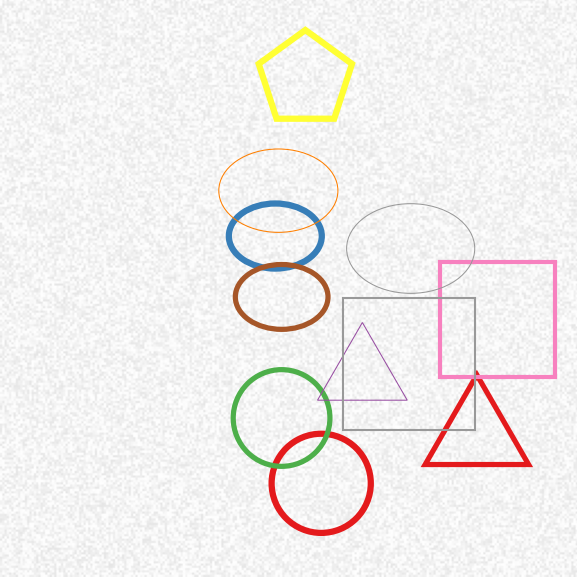[{"shape": "triangle", "thickness": 2.5, "radius": 0.52, "center": [0.826, 0.246]}, {"shape": "circle", "thickness": 3, "radius": 0.43, "center": [0.556, 0.162]}, {"shape": "oval", "thickness": 3, "radius": 0.4, "center": [0.477, 0.59]}, {"shape": "circle", "thickness": 2.5, "radius": 0.42, "center": [0.488, 0.275]}, {"shape": "triangle", "thickness": 0.5, "radius": 0.45, "center": [0.627, 0.351]}, {"shape": "oval", "thickness": 0.5, "radius": 0.52, "center": [0.482, 0.669]}, {"shape": "pentagon", "thickness": 3, "radius": 0.42, "center": [0.529, 0.862]}, {"shape": "oval", "thickness": 2.5, "radius": 0.4, "center": [0.488, 0.485]}, {"shape": "square", "thickness": 2, "radius": 0.49, "center": [0.862, 0.446]}, {"shape": "square", "thickness": 1, "radius": 0.57, "center": [0.708, 0.369]}, {"shape": "oval", "thickness": 0.5, "radius": 0.55, "center": [0.711, 0.569]}]